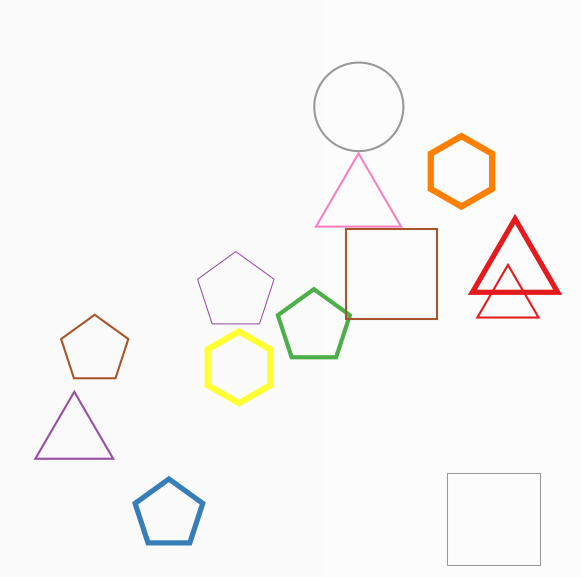[{"shape": "triangle", "thickness": 1, "radius": 0.3, "center": [0.874, 0.48]}, {"shape": "triangle", "thickness": 2.5, "radius": 0.42, "center": [0.886, 0.535]}, {"shape": "pentagon", "thickness": 2.5, "radius": 0.31, "center": [0.291, 0.109]}, {"shape": "pentagon", "thickness": 2, "radius": 0.33, "center": [0.54, 0.433]}, {"shape": "pentagon", "thickness": 0.5, "radius": 0.35, "center": [0.406, 0.494]}, {"shape": "triangle", "thickness": 1, "radius": 0.39, "center": [0.128, 0.243]}, {"shape": "hexagon", "thickness": 3, "radius": 0.3, "center": [0.794, 0.702]}, {"shape": "hexagon", "thickness": 3, "radius": 0.31, "center": [0.411, 0.363]}, {"shape": "pentagon", "thickness": 1, "radius": 0.3, "center": [0.163, 0.393]}, {"shape": "square", "thickness": 1, "radius": 0.39, "center": [0.674, 0.525]}, {"shape": "triangle", "thickness": 1, "radius": 0.42, "center": [0.617, 0.649]}, {"shape": "circle", "thickness": 1, "radius": 0.38, "center": [0.617, 0.814]}, {"shape": "square", "thickness": 0.5, "radius": 0.4, "center": [0.849, 0.1]}]